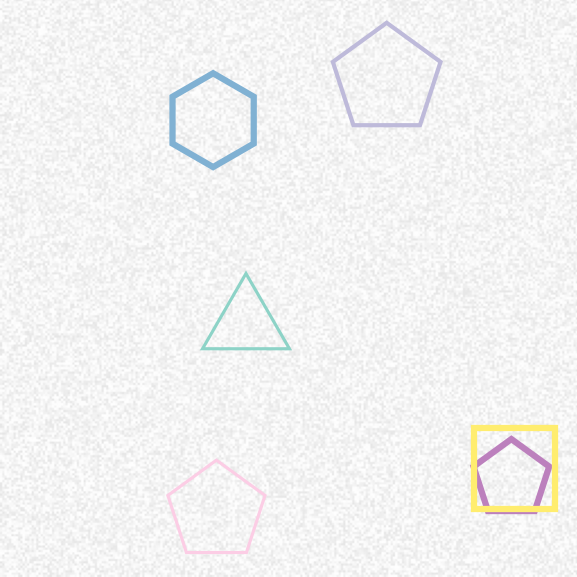[{"shape": "triangle", "thickness": 1.5, "radius": 0.43, "center": [0.426, 0.439]}, {"shape": "pentagon", "thickness": 2, "radius": 0.49, "center": [0.67, 0.862]}, {"shape": "hexagon", "thickness": 3, "radius": 0.41, "center": [0.369, 0.791]}, {"shape": "pentagon", "thickness": 1.5, "radius": 0.44, "center": [0.375, 0.114]}, {"shape": "pentagon", "thickness": 3, "radius": 0.34, "center": [0.885, 0.17]}, {"shape": "square", "thickness": 3, "radius": 0.35, "center": [0.891, 0.187]}]